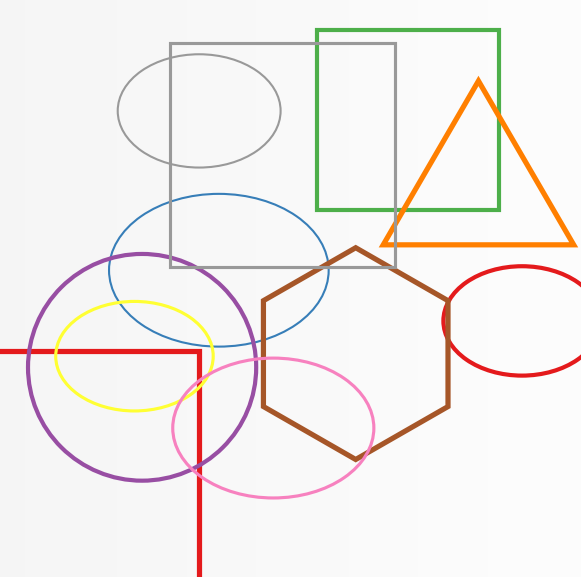[{"shape": "square", "thickness": 2.5, "radius": 1.0, "center": [0.144, 0.193]}, {"shape": "oval", "thickness": 2, "radius": 0.68, "center": [0.898, 0.443]}, {"shape": "oval", "thickness": 1, "radius": 0.94, "center": [0.377, 0.531]}, {"shape": "square", "thickness": 2, "radius": 0.78, "center": [0.702, 0.792]}, {"shape": "circle", "thickness": 2, "radius": 0.98, "center": [0.244, 0.363]}, {"shape": "triangle", "thickness": 2.5, "radius": 0.95, "center": [0.823, 0.67]}, {"shape": "oval", "thickness": 1.5, "radius": 0.68, "center": [0.231, 0.382]}, {"shape": "hexagon", "thickness": 2.5, "radius": 0.92, "center": [0.612, 0.387]}, {"shape": "oval", "thickness": 1.5, "radius": 0.87, "center": [0.47, 0.258]}, {"shape": "oval", "thickness": 1, "radius": 0.7, "center": [0.343, 0.807]}, {"shape": "square", "thickness": 1.5, "radius": 0.97, "center": [0.486, 0.731]}]